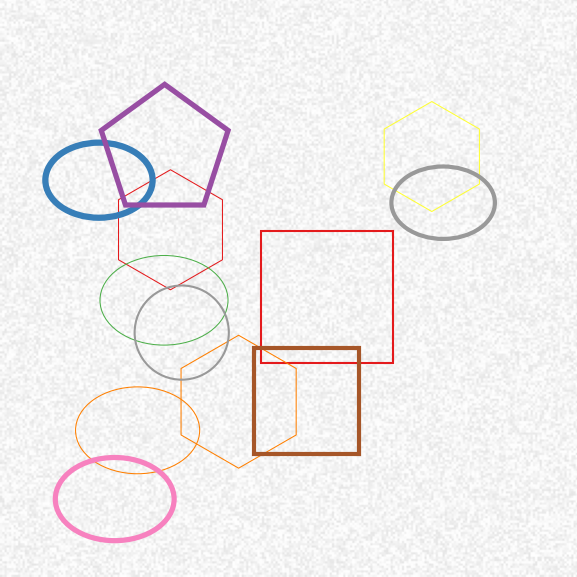[{"shape": "square", "thickness": 1, "radius": 0.57, "center": [0.566, 0.485]}, {"shape": "hexagon", "thickness": 0.5, "radius": 0.52, "center": [0.295, 0.601]}, {"shape": "oval", "thickness": 3, "radius": 0.46, "center": [0.171, 0.687]}, {"shape": "oval", "thickness": 0.5, "radius": 0.55, "center": [0.284, 0.479]}, {"shape": "pentagon", "thickness": 2.5, "radius": 0.58, "center": [0.285, 0.738]}, {"shape": "hexagon", "thickness": 0.5, "radius": 0.58, "center": [0.413, 0.304]}, {"shape": "oval", "thickness": 0.5, "radius": 0.54, "center": [0.238, 0.254]}, {"shape": "hexagon", "thickness": 0.5, "radius": 0.48, "center": [0.748, 0.728]}, {"shape": "square", "thickness": 2, "radius": 0.46, "center": [0.531, 0.305]}, {"shape": "oval", "thickness": 2.5, "radius": 0.51, "center": [0.199, 0.135]}, {"shape": "circle", "thickness": 1, "radius": 0.41, "center": [0.315, 0.423]}, {"shape": "oval", "thickness": 2, "radius": 0.45, "center": [0.767, 0.648]}]